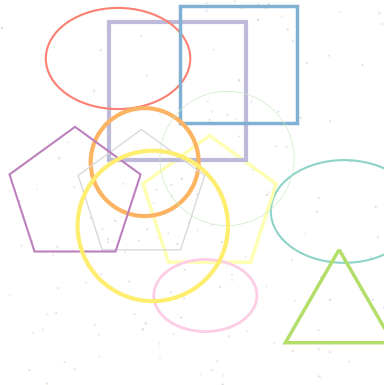[{"shape": "oval", "thickness": 1.5, "radius": 0.95, "center": [0.894, 0.451]}, {"shape": "pentagon", "thickness": 2.5, "radius": 0.91, "center": [0.544, 0.466]}, {"shape": "square", "thickness": 3, "radius": 0.89, "center": [0.462, 0.764]}, {"shape": "oval", "thickness": 1.5, "radius": 0.94, "center": [0.307, 0.848]}, {"shape": "square", "thickness": 2.5, "radius": 0.76, "center": [0.619, 0.833]}, {"shape": "circle", "thickness": 3, "radius": 0.7, "center": [0.376, 0.579]}, {"shape": "triangle", "thickness": 2.5, "radius": 0.81, "center": [0.881, 0.19]}, {"shape": "oval", "thickness": 2, "radius": 0.67, "center": [0.533, 0.232]}, {"shape": "pentagon", "thickness": 1, "radius": 0.86, "center": [0.367, 0.491]}, {"shape": "pentagon", "thickness": 1.5, "radius": 0.9, "center": [0.195, 0.492]}, {"shape": "circle", "thickness": 0.5, "radius": 0.87, "center": [0.59, 0.588]}, {"shape": "circle", "thickness": 3, "radius": 0.98, "center": [0.397, 0.413]}]